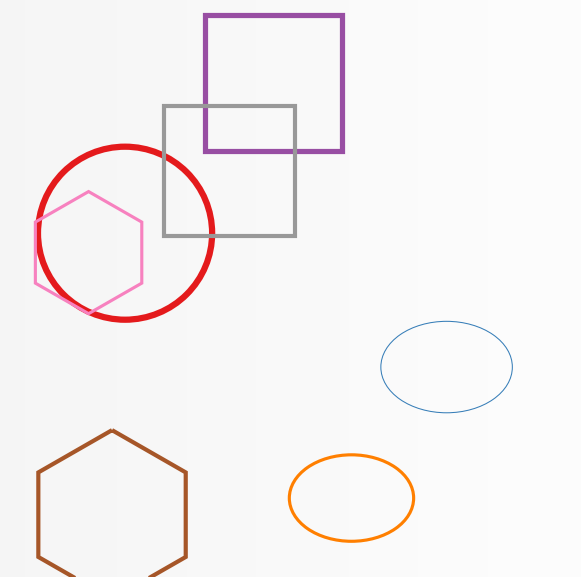[{"shape": "circle", "thickness": 3, "radius": 0.75, "center": [0.215, 0.595]}, {"shape": "oval", "thickness": 0.5, "radius": 0.57, "center": [0.768, 0.364]}, {"shape": "square", "thickness": 2.5, "radius": 0.59, "center": [0.47, 0.855]}, {"shape": "oval", "thickness": 1.5, "radius": 0.53, "center": [0.605, 0.137]}, {"shape": "hexagon", "thickness": 2, "radius": 0.73, "center": [0.193, 0.108]}, {"shape": "hexagon", "thickness": 1.5, "radius": 0.53, "center": [0.152, 0.562]}, {"shape": "square", "thickness": 2, "radius": 0.56, "center": [0.394, 0.703]}]